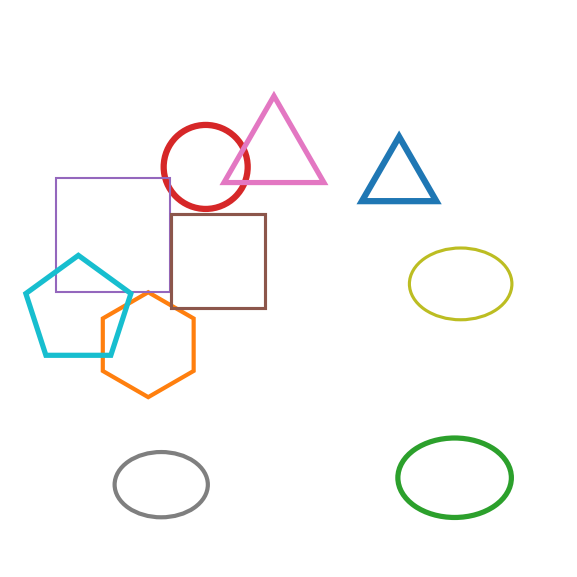[{"shape": "triangle", "thickness": 3, "radius": 0.37, "center": [0.691, 0.688]}, {"shape": "hexagon", "thickness": 2, "radius": 0.45, "center": [0.257, 0.402]}, {"shape": "oval", "thickness": 2.5, "radius": 0.49, "center": [0.787, 0.172]}, {"shape": "circle", "thickness": 3, "radius": 0.36, "center": [0.356, 0.71]}, {"shape": "square", "thickness": 1, "radius": 0.49, "center": [0.196, 0.592]}, {"shape": "square", "thickness": 1.5, "radius": 0.41, "center": [0.377, 0.547]}, {"shape": "triangle", "thickness": 2.5, "radius": 0.5, "center": [0.474, 0.733]}, {"shape": "oval", "thickness": 2, "radius": 0.4, "center": [0.279, 0.16]}, {"shape": "oval", "thickness": 1.5, "radius": 0.44, "center": [0.798, 0.508]}, {"shape": "pentagon", "thickness": 2.5, "radius": 0.48, "center": [0.136, 0.461]}]